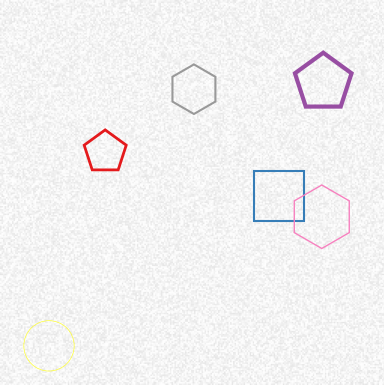[{"shape": "pentagon", "thickness": 2, "radius": 0.29, "center": [0.273, 0.605]}, {"shape": "square", "thickness": 1.5, "radius": 0.33, "center": [0.724, 0.491]}, {"shape": "pentagon", "thickness": 3, "radius": 0.39, "center": [0.84, 0.786]}, {"shape": "circle", "thickness": 0.5, "radius": 0.33, "center": [0.127, 0.102]}, {"shape": "hexagon", "thickness": 1, "radius": 0.41, "center": [0.836, 0.437]}, {"shape": "hexagon", "thickness": 1.5, "radius": 0.32, "center": [0.504, 0.768]}]